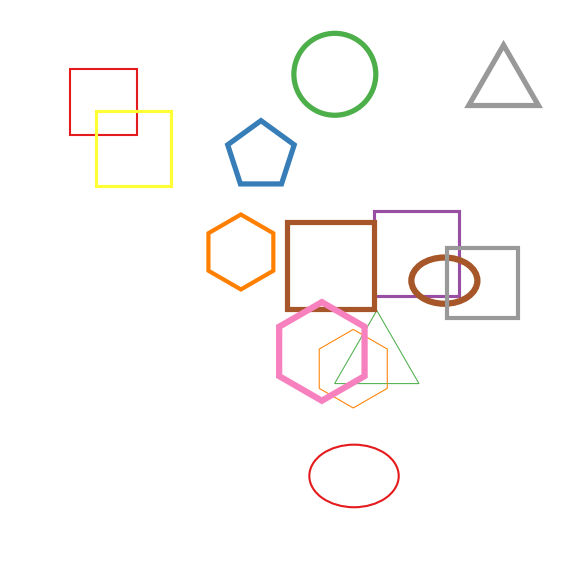[{"shape": "square", "thickness": 1, "radius": 0.29, "center": [0.179, 0.822]}, {"shape": "oval", "thickness": 1, "radius": 0.39, "center": [0.613, 0.175]}, {"shape": "pentagon", "thickness": 2.5, "radius": 0.3, "center": [0.452, 0.73]}, {"shape": "circle", "thickness": 2.5, "radius": 0.35, "center": [0.58, 0.871]}, {"shape": "triangle", "thickness": 0.5, "radius": 0.42, "center": [0.652, 0.377]}, {"shape": "square", "thickness": 1.5, "radius": 0.37, "center": [0.721, 0.561]}, {"shape": "hexagon", "thickness": 2, "radius": 0.32, "center": [0.417, 0.563]}, {"shape": "hexagon", "thickness": 0.5, "radius": 0.34, "center": [0.612, 0.361]}, {"shape": "square", "thickness": 1.5, "radius": 0.32, "center": [0.23, 0.742]}, {"shape": "oval", "thickness": 3, "radius": 0.29, "center": [0.769, 0.513]}, {"shape": "square", "thickness": 2.5, "radius": 0.38, "center": [0.572, 0.54]}, {"shape": "hexagon", "thickness": 3, "radius": 0.43, "center": [0.557, 0.391]}, {"shape": "square", "thickness": 2, "radius": 0.31, "center": [0.836, 0.509]}, {"shape": "triangle", "thickness": 2.5, "radius": 0.35, "center": [0.872, 0.851]}]